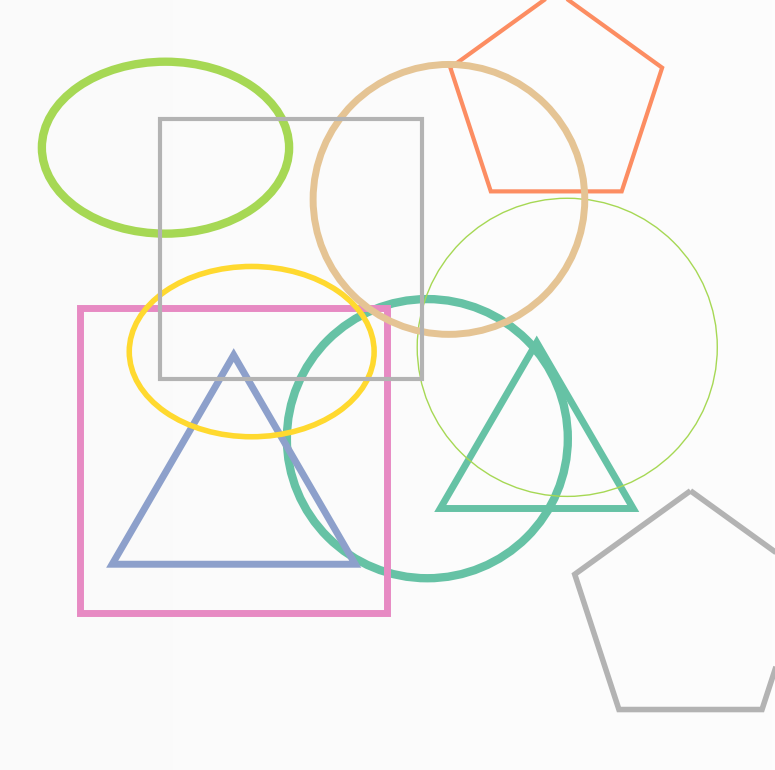[{"shape": "circle", "thickness": 3, "radius": 0.91, "center": [0.551, 0.43]}, {"shape": "triangle", "thickness": 2.5, "radius": 0.72, "center": [0.693, 0.411]}, {"shape": "pentagon", "thickness": 1.5, "radius": 0.72, "center": [0.718, 0.868]}, {"shape": "triangle", "thickness": 2.5, "radius": 0.91, "center": [0.302, 0.358]}, {"shape": "square", "thickness": 2.5, "radius": 0.99, "center": [0.301, 0.402]}, {"shape": "circle", "thickness": 0.5, "radius": 0.97, "center": [0.732, 0.549]}, {"shape": "oval", "thickness": 3, "radius": 0.8, "center": [0.214, 0.808]}, {"shape": "oval", "thickness": 2, "radius": 0.79, "center": [0.325, 0.543]}, {"shape": "circle", "thickness": 2.5, "radius": 0.88, "center": [0.579, 0.741]}, {"shape": "pentagon", "thickness": 2, "radius": 0.79, "center": [0.891, 0.206]}, {"shape": "square", "thickness": 1.5, "radius": 0.84, "center": [0.375, 0.677]}]